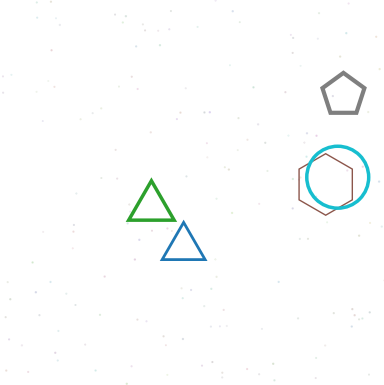[{"shape": "triangle", "thickness": 2, "radius": 0.32, "center": [0.477, 0.358]}, {"shape": "triangle", "thickness": 2.5, "radius": 0.34, "center": [0.393, 0.462]}, {"shape": "hexagon", "thickness": 1, "radius": 0.4, "center": [0.846, 0.521]}, {"shape": "pentagon", "thickness": 3, "radius": 0.29, "center": [0.892, 0.753]}, {"shape": "circle", "thickness": 2.5, "radius": 0.4, "center": [0.877, 0.54]}]